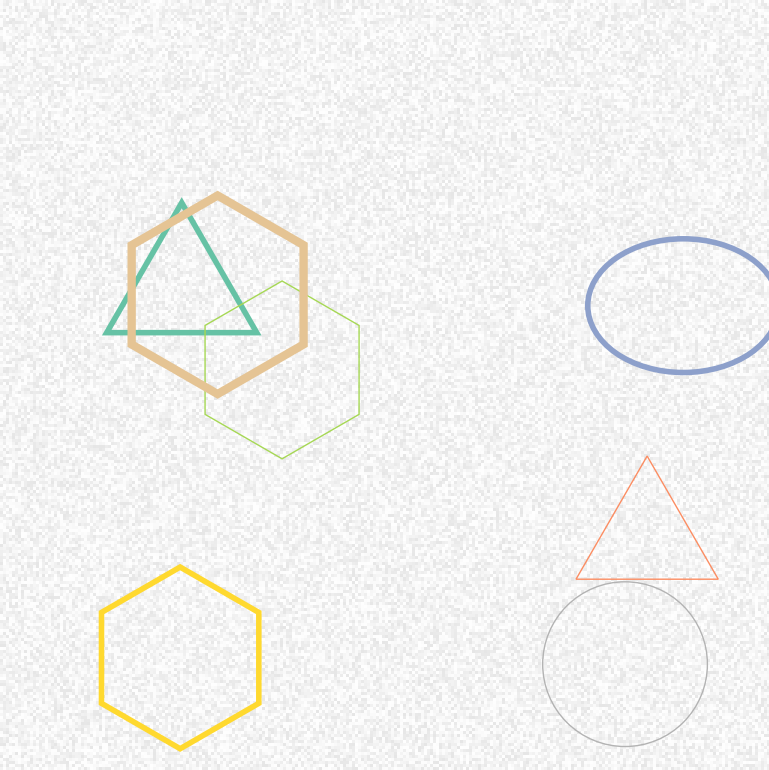[{"shape": "triangle", "thickness": 2, "radius": 0.56, "center": [0.236, 0.624]}, {"shape": "triangle", "thickness": 0.5, "radius": 0.53, "center": [0.84, 0.301]}, {"shape": "oval", "thickness": 2, "radius": 0.62, "center": [0.887, 0.603]}, {"shape": "hexagon", "thickness": 0.5, "radius": 0.58, "center": [0.366, 0.52]}, {"shape": "hexagon", "thickness": 2, "radius": 0.59, "center": [0.234, 0.146]}, {"shape": "hexagon", "thickness": 3, "radius": 0.64, "center": [0.283, 0.617]}, {"shape": "circle", "thickness": 0.5, "radius": 0.53, "center": [0.812, 0.137]}]